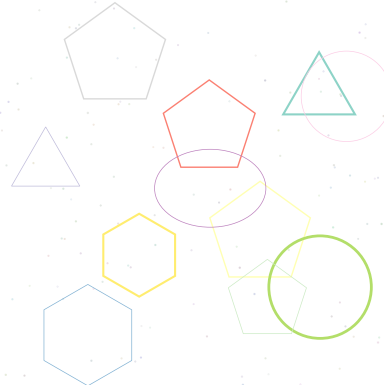[{"shape": "triangle", "thickness": 1.5, "radius": 0.54, "center": [0.829, 0.757]}, {"shape": "pentagon", "thickness": 1, "radius": 0.69, "center": [0.676, 0.392]}, {"shape": "triangle", "thickness": 0.5, "radius": 0.51, "center": [0.119, 0.568]}, {"shape": "pentagon", "thickness": 1, "radius": 0.63, "center": [0.543, 0.667]}, {"shape": "hexagon", "thickness": 0.5, "radius": 0.66, "center": [0.228, 0.13]}, {"shape": "circle", "thickness": 2, "radius": 0.67, "center": [0.831, 0.254]}, {"shape": "circle", "thickness": 0.5, "radius": 0.59, "center": [0.9, 0.75]}, {"shape": "pentagon", "thickness": 1, "radius": 0.69, "center": [0.299, 0.855]}, {"shape": "oval", "thickness": 0.5, "radius": 0.72, "center": [0.546, 0.511]}, {"shape": "pentagon", "thickness": 0.5, "radius": 0.53, "center": [0.695, 0.22]}, {"shape": "hexagon", "thickness": 1.5, "radius": 0.54, "center": [0.362, 0.337]}]